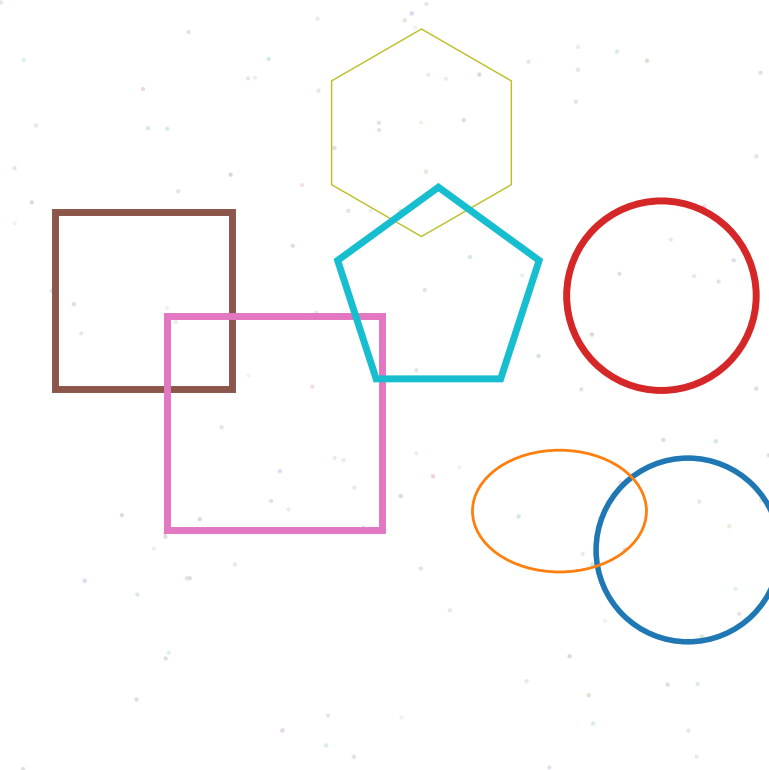[{"shape": "circle", "thickness": 2, "radius": 0.6, "center": [0.893, 0.286]}, {"shape": "oval", "thickness": 1, "radius": 0.56, "center": [0.727, 0.336]}, {"shape": "circle", "thickness": 2.5, "radius": 0.62, "center": [0.859, 0.616]}, {"shape": "square", "thickness": 2.5, "radius": 0.57, "center": [0.186, 0.609]}, {"shape": "square", "thickness": 2.5, "radius": 0.7, "center": [0.357, 0.451]}, {"shape": "hexagon", "thickness": 0.5, "radius": 0.67, "center": [0.547, 0.828]}, {"shape": "pentagon", "thickness": 2.5, "radius": 0.69, "center": [0.569, 0.619]}]